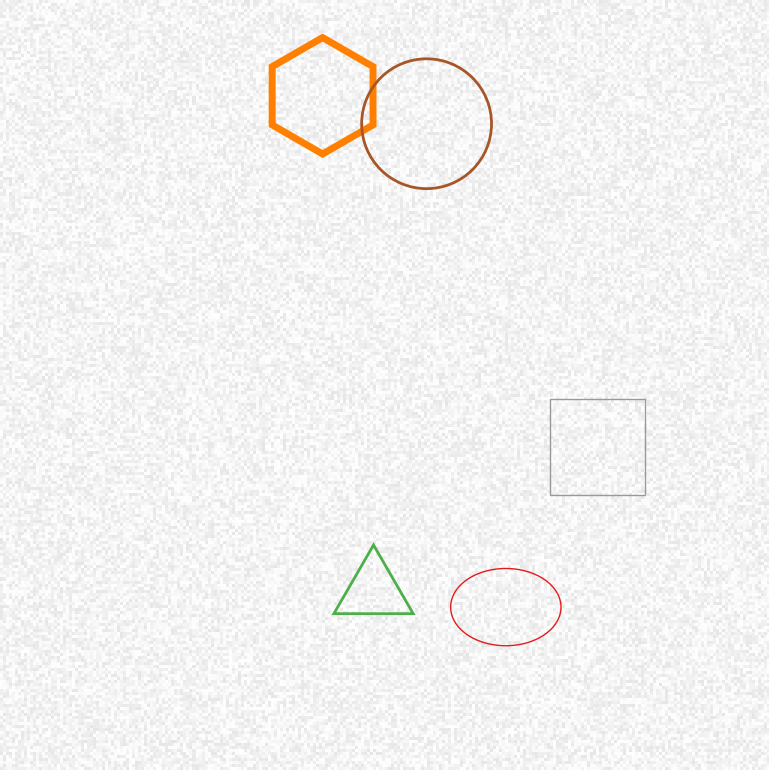[{"shape": "oval", "thickness": 0.5, "radius": 0.36, "center": [0.657, 0.212]}, {"shape": "triangle", "thickness": 1, "radius": 0.3, "center": [0.485, 0.233]}, {"shape": "hexagon", "thickness": 2.5, "radius": 0.38, "center": [0.419, 0.876]}, {"shape": "circle", "thickness": 1, "radius": 0.42, "center": [0.554, 0.839]}, {"shape": "square", "thickness": 0.5, "radius": 0.31, "center": [0.776, 0.419]}]